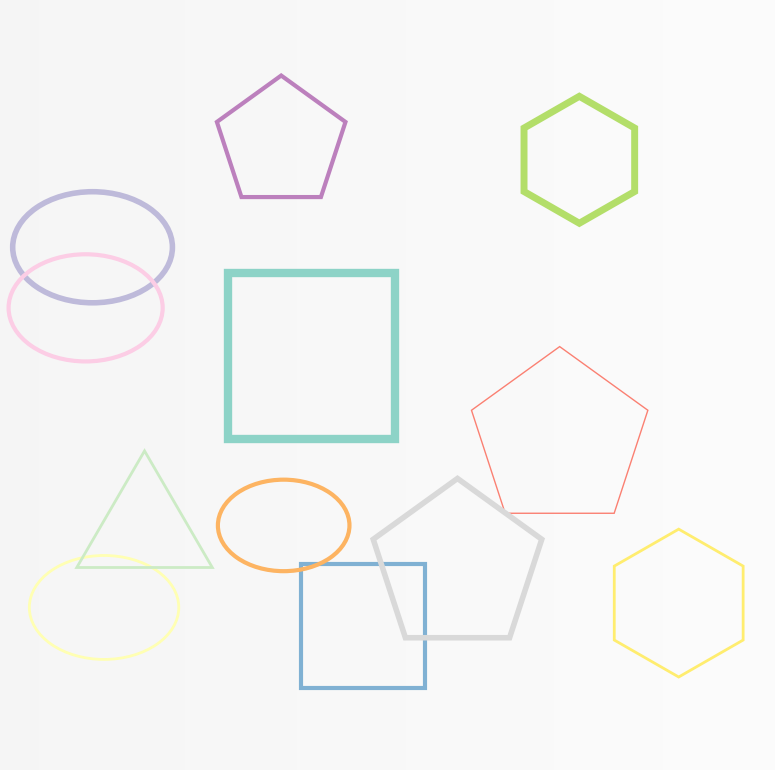[{"shape": "square", "thickness": 3, "radius": 0.54, "center": [0.402, 0.538]}, {"shape": "oval", "thickness": 1, "radius": 0.48, "center": [0.134, 0.211]}, {"shape": "oval", "thickness": 2, "radius": 0.52, "center": [0.119, 0.679]}, {"shape": "pentagon", "thickness": 0.5, "radius": 0.6, "center": [0.722, 0.43]}, {"shape": "square", "thickness": 1.5, "radius": 0.4, "center": [0.469, 0.187]}, {"shape": "oval", "thickness": 1.5, "radius": 0.42, "center": [0.366, 0.318]}, {"shape": "hexagon", "thickness": 2.5, "radius": 0.41, "center": [0.748, 0.792]}, {"shape": "oval", "thickness": 1.5, "radius": 0.5, "center": [0.11, 0.6]}, {"shape": "pentagon", "thickness": 2, "radius": 0.57, "center": [0.59, 0.264]}, {"shape": "pentagon", "thickness": 1.5, "radius": 0.44, "center": [0.363, 0.815]}, {"shape": "triangle", "thickness": 1, "radius": 0.5, "center": [0.187, 0.313]}, {"shape": "hexagon", "thickness": 1, "radius": 0.48, "center": [0.876, 0.217]}]